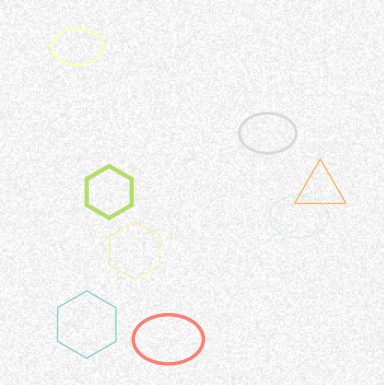[{"shape": "hexagon", "thickness": 1, "radius": 0.44, "center": [0.225, 0.157]}, {"shape": "oval", "thickness": 1.5, "radius": 0.33, "center": [0.201, 0.878]}, {"shape": "oval", "thickness": 2.5, "radius": 0.46, "center": [0.437, 0.119]}, {"shape": "triangle", "thickness": 1, "radius": 0.39, "center": [0.832, 0.51]}, {"shape": "hexagon", "thickness": 3, "radius": 0.34, "center": [0.284, 0.501]}, {"shape": "oval", "thickness": 2, "radius": 0.37, "center": [0.695, 0.654]}, {"shape": "oval", "thickness": 0.5, "radius": 0.39, "center": [0.776, 0.437]}, {"shape": "hexagon", "thickness": 0.5, "radius": 0.38, "center": [0.35, 0.349]}]